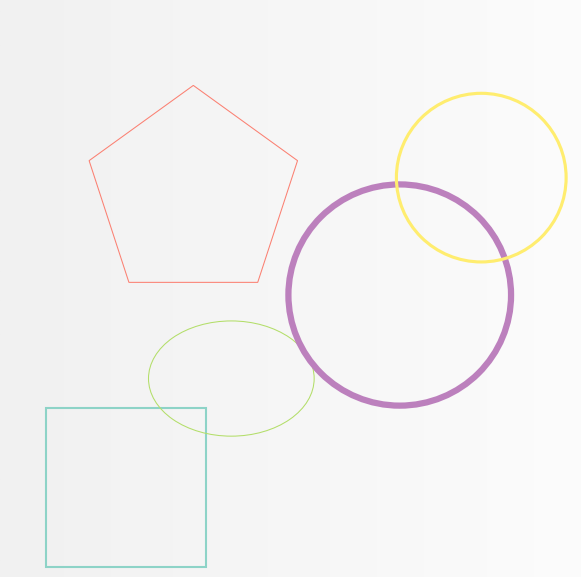[{"shape": "square", "thickness": 1, "radius": 0.69, "center": [0.216, 0.156]}, {"shape": "pentagon", "thickness": 0.5, "radius": 0.94, "center": [0.333, 0.663]}, {"shape": "oval", "thickness": 0.5, "radius": 0.71, "center": [0.398, 0.344]}, {"shape": "circle", "thickness": 3, "radius": 0.96, "center": [0.688, 0.488]}, {"shape": "circle", "thickness": 1.5, "radius": 0.73, "center": [0.828, 0.692]}]